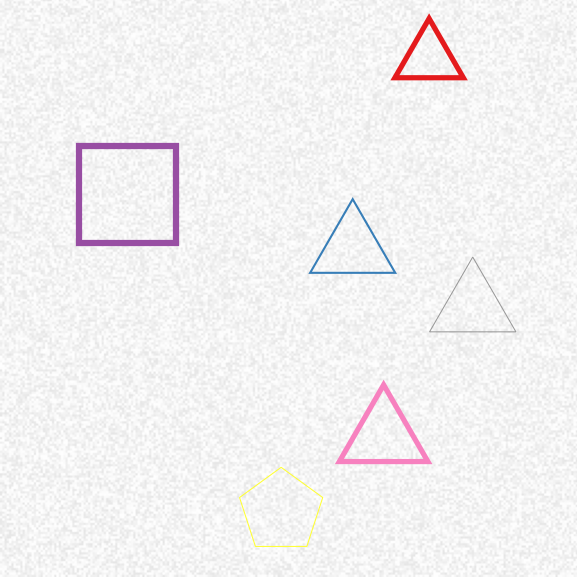[{"shape": "triangle", "thickness": 2.5, "radius": 0.34, "center": [0.743, 0.899]}, {"shape": "triangle", "thickness": 1, "radius": 0.43, "center": [0.611, 0.569]}, {"shape": "square", "thickness": 3, "radius": 0.42, "center": [0.221, 0.663]}, {"shape": "pentagon", "thickness": 0.5, "radius": 0.38, "center": [0.487, 0.114]}, {"shape": "triangle", "thickness": 2.5, "radius": 0.44, "center": [0.664, 0.244]}, {"shape": "triangle", "thickness": 0.5, "radius": 0.43, "center": [0.819, 0.468]}]